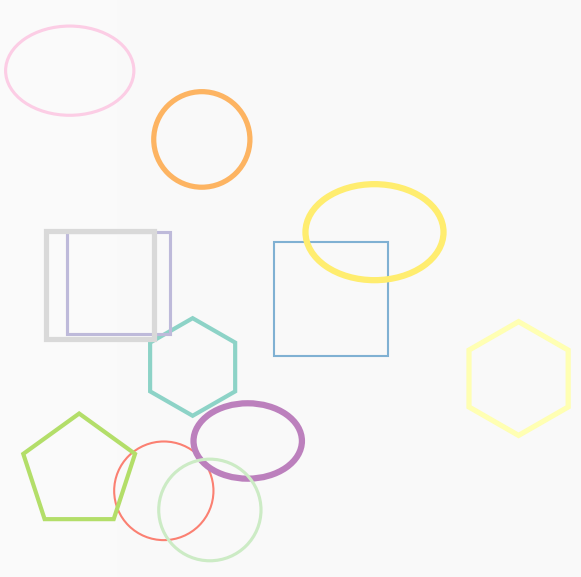[{"shape": "hexagon", "thickness": 2, "radius": 0.42, "center": [0.331, 0.364]}, {"shape": "hexagon", "thickness": 2.5, "radius": 0.49, "center": [0.892, 0.344]}, {"shape": "square", "thickness": 1.5, "radius": 0.44, "center": [0.204, 0.509]}, {"shape": "circle", "thickness": 1, "radius": 0.43, "center": [0.282, 0.149]}, {"shape": "square", "thickness": 1, "radius": 0.49, "center": [0.569, 0.482]}, {"shape": "circle", "thickness": 2.5, "radius": 0.41, "center": [0.347, 0.758]}, {"shape": "pentagon", "thickness": 2, "radius": 0.51, "center": [0.136, 0.182]}, {"shape": "oval", "thickness": 1.5, "radius": 0.55, "center": [0.12, 0.877]}, {"shape": "square", "thickness": 2.5, "radius": 0.46, "center": [0.172, 0.506]}, {"shape": "oval", "thickness": 3, "radius": 0.47, "center": [0.426, 0.236]}, {"shape": "circle", "thickness": 1.5, "radius": 0.44, "center": [0.361, 0.116]}, {"shape": "oval", "thickness": 3, "radius": 0.59, "center": [0.644, 0.597]}]